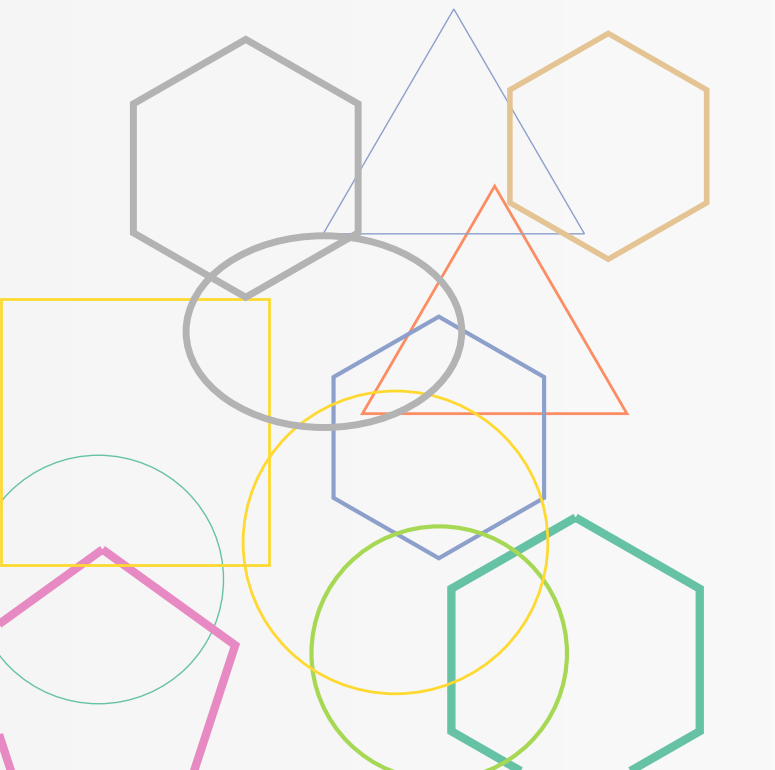[{"shape": "circle", "thickness": 0.5, "radius": 0.81, "center": [0.127, 0.247]}, {"shape": "hexagon", "thickness": 3, "radius": 0.93, "center": [0.743, 0.143]}, {"shape": "triangle", "thickness": 1, "radius": 0.99, "center": [0.638, 0.561]}, {"shape": "hexagon", "thickness": 1.5, "radius": 0.78, "center": [0.566, 0.432]}, {"shape": "triangle", "thickness": 0.5, "radius": 0.97, "center": [0.586, 0.794]}, {"shape": "pentagon", "thickness": 3, "radius": 0.9, "center": [0.132, 0.106]}, {"shape": "circle", "thickness": 1.5, "radius": 0.82, "center": [0.567, 0.152]}, {"shape": "circle", "thickness": 1, "radius": 0.98, "center": [0.51, 0.296]}, {"shape": "square", "thickness": 1, "radius": 0.87, "center": [0.175, 0.439]}, {"shape": "hexagon", "thickness": 2, "radius": 0.73, "center": [0.785, 0.81]}, {"shape": "oval", "thickness": 2.5, "radius": 0.89, "center": [0.418, 0.569]}, {"shape": "hexagon", "thickness": 2.5, "radius": 0.84, "center": [0.317, 0.781]}]